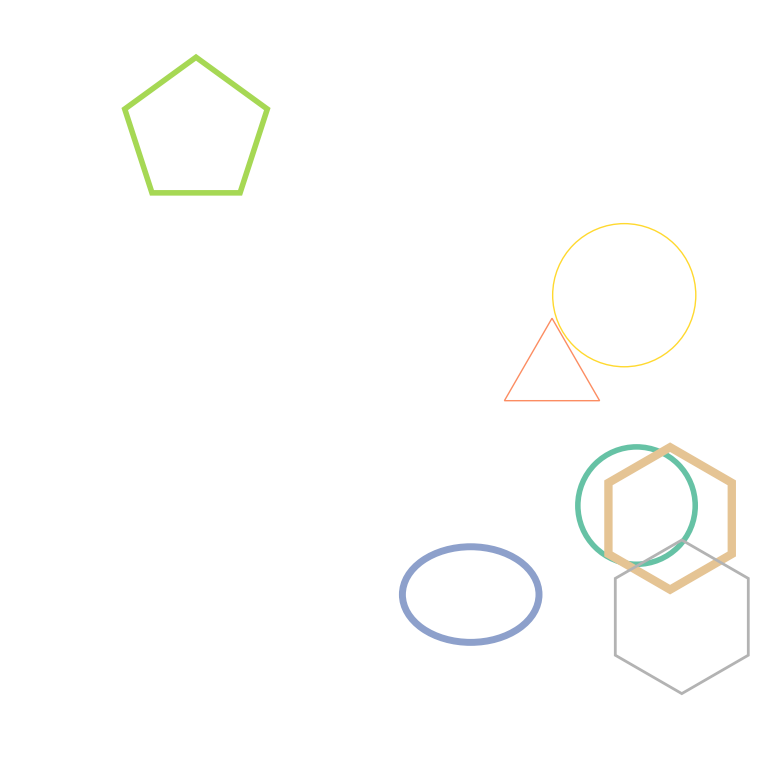[{"shape": "circle", "thickness": 2, "radius": 0.38, "center": [0.827, 0.343]}, {"shape": "triangle", "thickness": 0.5, "radius": 0.36, "center": [0.717, 0.515]}, {"shape": "oval", "thickness": 2.5, "radius": 0.44, "center": [0.611, 0.228]}, {"shape": "pentagon", "thickness": 2, "radius": 0.49, "center": [0.255, 0.828]}, {"shape": "circle", "thickness": 0.5, "radius": 0.46, "center": [0.811, 0.617]}, {"shape": "hexagon", "thickness": 3, "radius": 0.46, "center": [0.87, 0.327]}, {"shape": "hexagon", "thickness": 1, "radius": 0.5, "center": [0.885, 0.199]}]